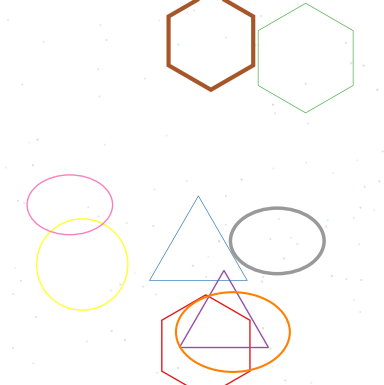[{"shape": "hexagon", "thickness": 1, "radius": 0.66, "center": [0.535, 0.102]}, {"shape": "triangle", "thickness": 0.5, "radius": 0.73, "center": [0.515, 0.345]}, {"shape": "hexagon", "thickness": 0.5, "radius": 0.71, "center": [0.794, 0.849]}, {"shape": "triangle", "thickness": 1, "radius": 0.67, "center": [0.582, 0.164]}, {"shape": "oval", "thickness": 1.5, "radius": 0.74, "center": [0.605, 0.138]}, {"shape": "circle", "thickness": 1, "radius": 0.59, "center": [0.214, 0.313]}, {"shape": "hexagon", "thickness": 3, "radius": 0.63, "center": [0.548, 0.894]}, {"shape": "oval", "thickness": 1, "radius": 0.56, "center": [0.181, 0.468]}, {"shape": "oval", "thickness": 2.5, "radius": 0.61, "center": [0.72, 0.374]}]